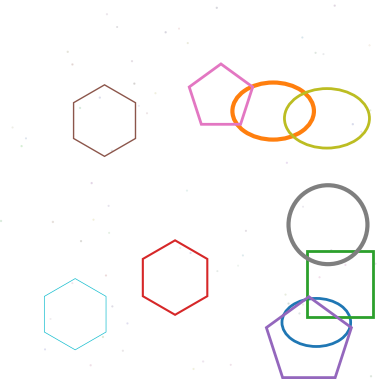[{"shape": "oval", "thickness": 2, "radius": 0.45, "center": [0.822, 0.162]}, {"shape": "oval", "thickness": 3, "radius": 0.53, "center": [0.71, 0.712]}, {"shape": "square", "thickness": 2, "radius": 0.43, "center": [0.884, 0.262]}, {"shape": "hexagon", "thickness": 1.5, "radius": 0.48, "center": [0.455, 0.279]}, {"shape": "pentagon", "thickness": 2, "radius": 0.58, "center": [0.802, 0.113]}, {"shape": "hexagon", "thickness": 1, "radius": 0.46, "center": [0.272, 0.687]}, {"shape": "pentagon", "thickness": 2, "radius": 0.43, "center": [0.574, 0.747]}, {"shape": "circle", "thickness": 3, "radius": 0.51, "center": [0.852, 0.416]}, {"shape": "oval", "thickness": 2, "radius": 0.55, "center": [0.849, 0.693]}, {"shape": "hexagon", "thickness": 0.5, "radius": 0.46, "center": [0.195, 0.184]}]